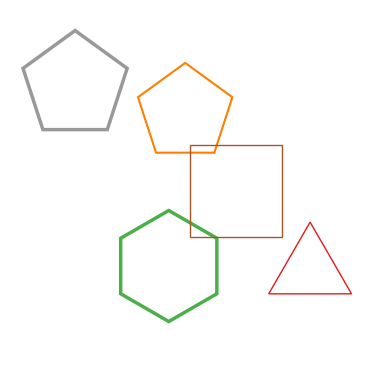[{"shape": "triangle", "thickness": 1, "radius": 0.62, "center": [0.805, 0.299]}, {"shape": "hexagon", "thickness": 2.5, "radius": 0.72, "center": [0.438, 0.309]}, {"shape": "pentagon", "thickness": 1.5, "radius": 0.64, "center": [0.481, 0.708]}, {"shape": "square", "thickness": 1, "radius": 0.6, "center": [0.613, 0.504]}, {"shape": "pentagon", "thickness": 2.5, "radius": 0.71, "center": [0.195, 0.778]}]